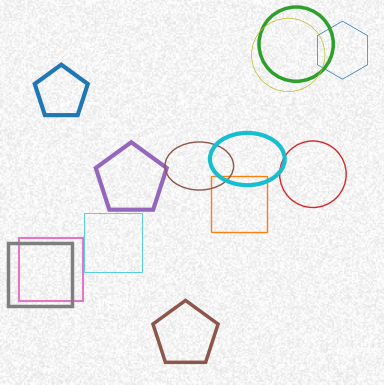[{"shape": "pentagon", "thickness": 3, "radius": 0.36, "center": [0.159, 0.76]}, {"shape": "hexagon", "thickness": 0.5, "radius": 0.38, "center": [0.89, 0.87]}, {"shape": "square", "thickness": 1, "radius": 0.36, "center": [0.621, 0.47]}, {"shape": "circle", "thickness": 2.5, "radius": 0.48, "center": [0.769, 0.885]}, {"shape": "circle", "thickness": 1, "radius": 0.43, "center": [0.813, 0.547]}, {"shape": "pentagon", "thickness": 3, "radius": 0.48, "center": [0.341, 0.534]}, {"shape": "oval", "thickness": 1, "radius": 0.45, "center": [0.518, 0.569]}, {"shape": "pentagon", "thickness": 2.5, "radius": 0.44, "center": [0.482, 0.131]}, {"shape": "square", "thickness": 1.5, "radius": 0.41, "center": [0.133, 0.3]}, {"shape": "square", "thickness": 2.5, "radius": 0.41, "center": [0.103, 0.287]}, {"shape": "circle", "thickness": 0.5, "radius": 0.48, "center": [0.749, 0.857]}, {"shape": "square", "thickness": 0.5, "radius": 0.38, "center": [0.293, 0.37]}, {"shape": "oval", "thickness": 3, "radius": 0.49, "center": [0.642, 0.587]}]